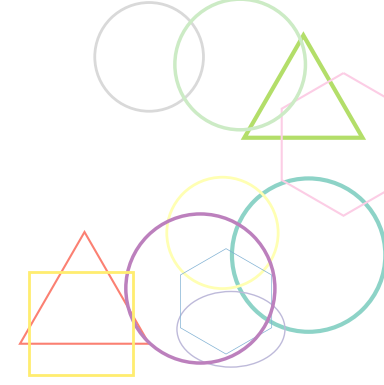[{"shape": "circle", "thickness": 3, "radius": 1.0, "center": [0.802, 0.337]}, {"shape": "circle", "thickness": 2, "radius": 0.72, "center": [0.578, 0.395]}, {"shape": "oval", "thickness": 1, "radius": 0.7, "center": [0.6, 0.145]}, {"shape": "triangle", "thickness": 1.5, "radius": 0.97, "center": [0.22, 0.204]}, {"shape": "hexagon", "thickness": 0.5, "radius": 0.68, "center": [0.587, 0.217]}, {"shape": "triangle", "thickness": 3, "radius": 0.89, "center": [0.788, 0.731]}, {"shape": "hexagon", "thickness": 1.5, "radius": 0.93, "center": [0.892, 0.625]}, {"shape": "circle", "thickness": 2, "radius": 0.71, "center": [0.387, 0.852]}, {"shape": "circle", "thickness": 2.5, "radius": 0.97, "center": [0.52, 0.251]}, {"shape": "circle", "thickness": 2.5, "radius": 0.85, "center": [0.624, 0.832]}, {"shape": "square", "thickness": 2, "radius": 0.67, "center": [0.211, 0.16]}]